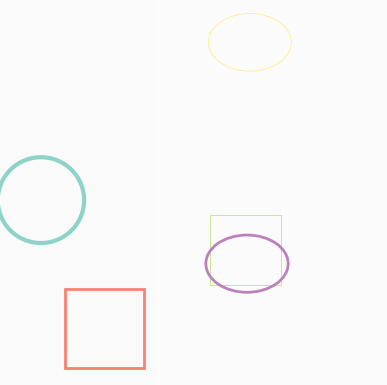[{"shape": "circle", "thickness": 3, "radius": 0.56, "center": [0.106, 0.48]}, {"shape": "square", "thickness": 2, "radius": 0.51, "center": [0.271, 0.147]}, {"shape": "square", "thickness": 0.5, "radius": 0.46, "center": [0.634, 0.351]}, {"shape": "oval", "thickness": 2, "radius": 0.53, "center": [0.637, 0.315]}, {"shape": "oval", "thickness": 0.5, "radius": 0.53, "center": [0.645, 0.89]}]